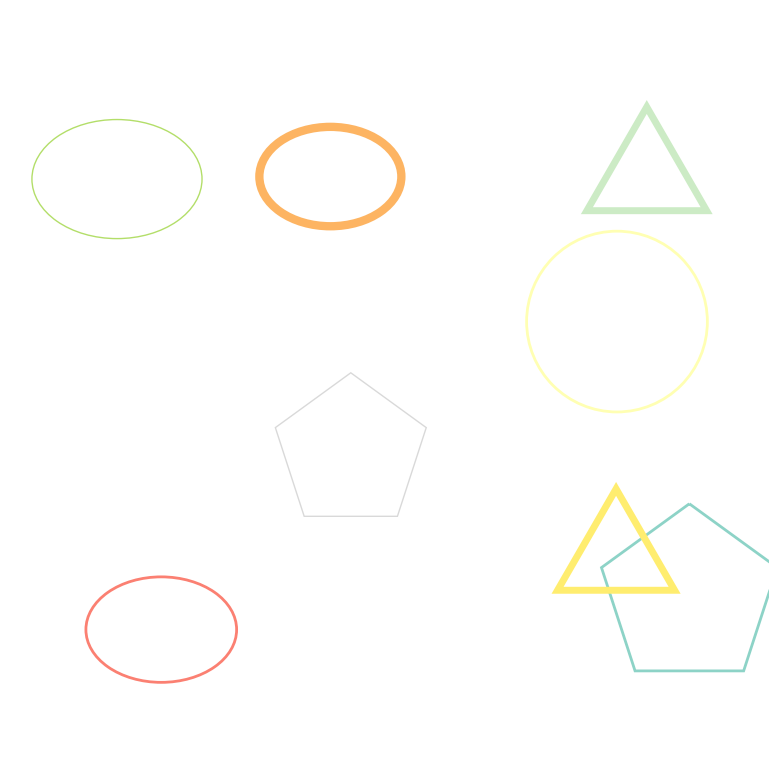[{"shape": "pentagon", "thickness": 1, "radius": 0.6, "center": [0.895, 0.226]}, {"shape": "circle", "thickness": 1, "radius": 0.59, "center": [0.801, 0.582]}, {"shape": "oval", "thickness": 1, "radius": 0.49, "center": [0.209, 0.182]}, {"shape": "oval", "thickness": 3, "radius": 0.46, "center": [0.429, 0.771]}, {"shape": "oval", "thickness": 0.5, "radius": 0.55, "center": [0.152, 0.767]}, {"shape": "pentagon", "thickness": 0.5, "radius": 0.52, "center": [0.456, 0.413]}, {"shape": "triangle", "thickness": 2.5, "radius": 0.45, "center": [0.84, 0.771]}, {"shape": "triangle", "thickness": 2.5, "radius": 0.44, "center": [0.8, 0.277]}]